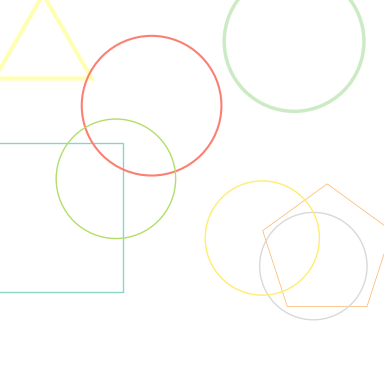[{"shape": "square", "thickness": 1, "radius": 0.96, "center": [0.127, 0.435]}, {"shape": "triangle", "thickness": 3, "radius": 0.73, "center": [0.112, 0.869]}, {"shape": "circle", "thickness": 1.5, "radius": 0.91, "center": [0.394, 0.725]}, {"shape": "pentagon", "thickness": 0.5, "radius": 0.88, "center": [0.85, 0.346]}, {"shape": "circle", "thickness": 1, "radius": 0.78, "center": [0.301, 0.536]}, {"shape": "circle", "thickness": 1, "radius": 0.7, "center": [0.814, 0.309]}, {"shape": "circle", "thickness": 2.5, "radius": 0.91, "center": [0.764, 0.892]}, {"shape": "circle", "thickness": 1, "radius": 0.74, "center": [0.681, 0.382]}]